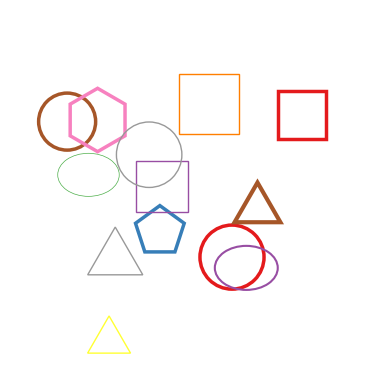[{"shape": "square", "thickness": 2.5, "radius": 0.31, "center": [0.783, 0.701]}, {"shape": "circle", "thickness": 2.5, "radius": 0.42, "center": [0.603, 0.332]}, {"shape": "pentagon", "thickness": 2.5, "radius": 0.33, "center": [0.415, 0.399]}, {"shape": "oval", "thickness": 0.5, "radius": 0.4, "center": [0.23, 0.546]}, {"shape": "square", "thickness": 1, "radius": 0.33, "center": [0.421, 0.516]}, {"shape": "oval", "thickness": 1.5, "radius": 0.41, "center": [0.64, 0.304]}, {"shape": "square", "thickness": 1, "radius": 0.39, "center": [0.543, 0.729]}, {"shape": "triangle", "thickness": 1, "radius": 0.32, "center": [0.283, 0.115]}, {"shape": "triangle", "thickness": 3, "radius": 0.34, "center": [0.669, 0.457]}, {"shape": "circle", "thickness": 2.5, "radius": 0.37, "center": [0.174, 0.684]}, {"shape": "hexagon", "thickness": 2.5, "radius": 0.41, "center": [0.254, 0.688]}, {"shape": "circle", "thickness": 1, "radius": 0.43, "center": [0.387, 0.598]}, {"shape": "triangle", "thickness": 1, "radius": 0.41, "center": [0.299, 0.328]}]